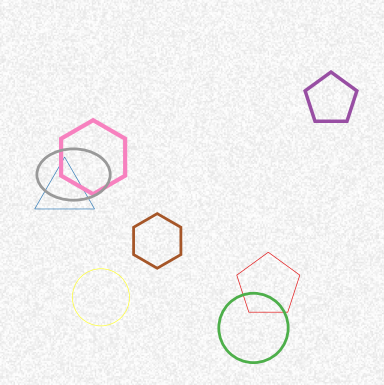[{"shape": "pentagon", "thickness": 0.5, "radius": 0.43, "center": [0.697, 0.259]}, {"shape": "triangle", "thickness": 0.5, "radius": 0.45, "center": [0.168, 0.502]}, {"shape": "circle", "thickness": 2, "radius": 0.45, "center": [0.658, 0.148]}, {"shape": "pentagon", "thickness": 2.5, "radius": 0.35, "center": [0.86, 0.742]}, {"shape": "circle", "thickness": 0.5, "radius": 0.37, "center": [0.262, 0.228]}, {"shape": "hexagon", "thickness": 2, "radius": 0.35, "center": [0.408, 0.374]}, {"shape": "hexagon", "thickness": 3, "radius": 0.48, "center": [0.242, 0.592]}, {"shape": "oval", "thickness": 2, "radius": 0.48, "center": [0.191, 0.547]}]